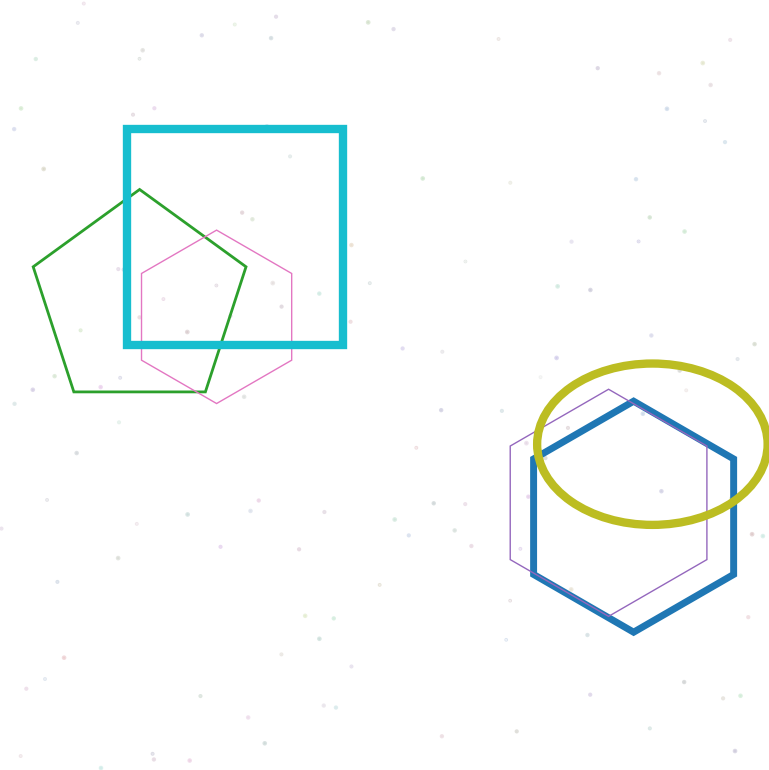[{"shape": "hexagon", "thickness": 2.5, "radius": 0.75, "center": [0.823, 0.329]}, {"shape": "pentagon", "thickness": 1, "radius": 0.73, "center": [0.181, 0.609]}, {"shape": "hexagon", "thickness": 0.5, "radius": 0.74, "center": [0.79, 0.347]}, {"shape": "hexagon", "thickness": 0.5, "radius": 0.56, "center": [0.281, 0.589]}, {"shape": "oval", "thickness": 3, "radius": 0.75, "center": [0.847, 0.423]}, {"shape": "square", "thickness": 3, "radius": 0.7, "center": [0.305, 0.692]}]